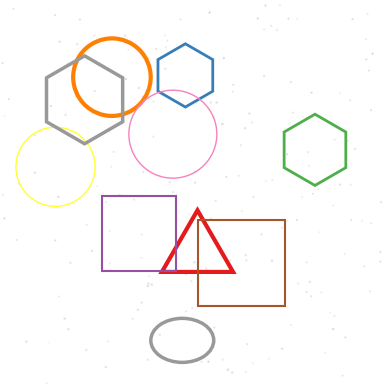[{"shape": "triangle", "thickness": 3, "radius": 0.53, "center": [0.513, 0.347]}, {"shape": "hexagon", "thickness": 2, "radius": 0.41, "center": [0.481, 0.804]}, {"shape": "hexagon", "thickness": 2, "radius": 0.46, "center": [0.818, 0.611]}, {"shape": "square", "thickness": 1.5, "radius": 0.48, "center": [0.361, 0.393]}, {"shape": "circle", "thickness": 3, "radius": 0.5, "center": [0.291, 0.8]}, {"shape": "circle", "thickness": 1, "radius": 0.51, "center": [0.144, 0.567]}, {"shape": "square", "thickness": 1.5, "radius": 0.56, "center": [0.627, 0.317]}, {"shape": "circle", "thickness": 1, "radius": 0.57, "center": [0.449, 0.651]}, {"shape": "oval", "thickness": 2.5, "radius": 0.41, "center": [0.473, 0.116]}, {"shape": "hexagon", "thickness": 2.5, "radius": 0.57, "center": [0.22, 0.741]}]